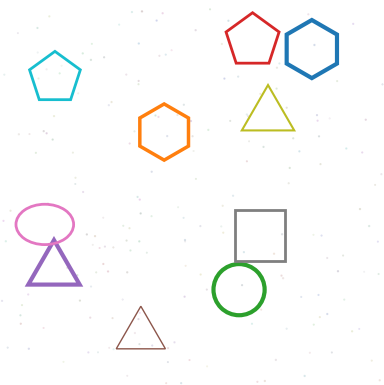[{"shape": "hexagon", "thickness": 3, "radius": 0.38, "center": [0.81, 0.873]}, {"shape": "hexagon", "thickness": 2.5, "radius": 0.36, "center": [0.426, 0.657]}, {"shape": "circle", "thickness": 3, "radius": 0.33, "center": [0.621, 0.248]}, {"shape": "pentagon", "thickness": 2, "radius": 0.36, "center": [0.656, 0.895]}, {"shape": "triangle", "thickness": 3, "radius": 0.39, "center": [0.14, 0.299]}, {"shape": "triangle", "thickness": 1, "radius": 0.37, "center": [0.366, 0.131]}, {"shape": "oval", "thickness": 2, "radius": 0.37, "center": [0.116, 0.417]}, {"shape": "square", "thickness": 2, "radius": 0.33, "center": [0.675, 0.388]}, {"shape": "triangle", "thickness": 1.5, "radius": 0.39, "center": [0.696, 0.701]}, {"shape": "pentagon", "thickness": 2, "radius": 0.35, "center": [0.143, 0.797]}]